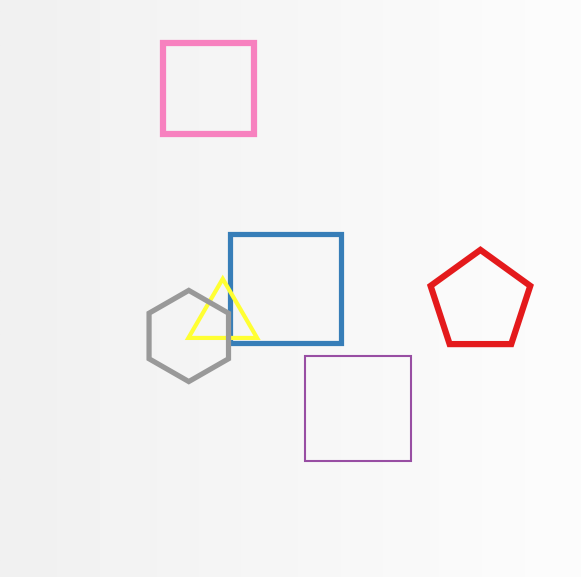[{"shape": "pentagon", "thickness": 3, "radius": 0.45, "center": [0.827, 0.476]}, {"shape": "square", "thickness": 2.5, "radius": 0.47, "center": [0.491, 0.499]}, {"shape": "square", "thickness": 1, "radius": 0.45, "center": [0.616, 0.291]}, {"shape": "triangle", "thickness": 2, "radius": 0.34, "center": [0.383, 0.448]}, {"shape": "square", "thickness": 3, "radius": 0.39, "center": [0.359, 0.846]}, {"shape": "hexagon", "thickness": 2.5, "radius": 0.39, "center": [0.325, 0.417]}]